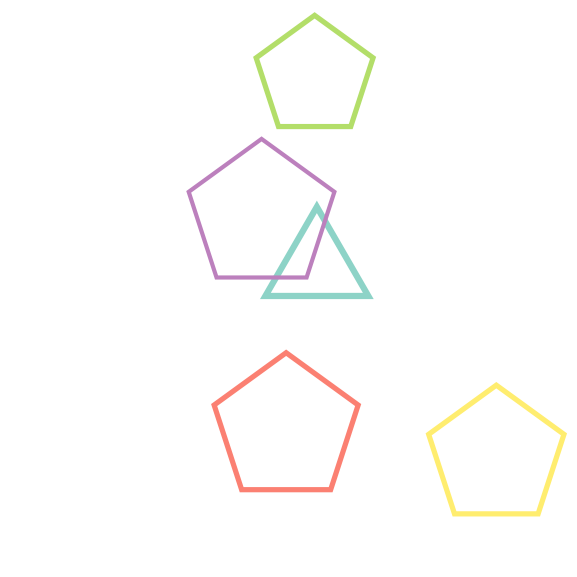[{"shape": "triangle", "thickness": 3, "radius": 0.51, "center": [0.549, 0.538]}, {"shape": "pentagon", "thickness": 2.5, "radius": 0.66, "center": [0.495, 0.257]}, {"shape": "pentagon", "thickness": 2.5, "radius": 0.53, "center": [0.545, 0.866]}, {"shape": "pentagon", "thickness": 2, "radius": 0.66, "center": [0.453, 0.626]}, {"shape": "pentagon", "thickness": 2.5, "radius": 0.62, "center": [0.859, 0.209]}]